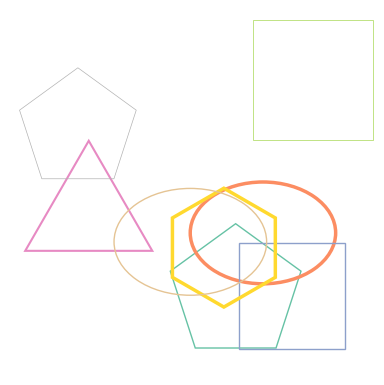[{"shape": "pentagon", "thickness": 1, "radius": 0.89, "center": [0.612, 0.24]}, {"shape": "oval", "thickness": 2.5, "radius": 0.94, "center": [0.683, 0.395]}, {"shape": "square", "thickness": 1, "radius": 0.69, "center": [0.759, 0.232]}, {"shape": "triangle", "thickness": 1.5, "radius": 0.95, "center": [0.231, 0.444]}, {"shape": "square", "thickness": 0.5, "radius": 0.78, "center": [0.813, 0.792]}, {"shape": "hexagon", "thickness": 2.5, "radius": 0.77, "center": [0.581, 0.357]}, {"shape": "oval", "thickness": 1, "radius": 0.99, "center": [0.494, 0.372]}, {"shape": "pentagon", "thickness": 0.5, "radius": 0.8, "center": [0.202, 0.665]}]